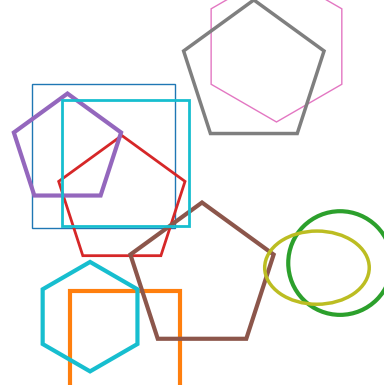[{"shape": "square", "thickness": 1, "radius": 0.93, "center": [0.268, 0.595]}, {"shape": "square", "thickness": 3, "radius": 0.71, "center": [0.325, 0.101]}, {"shape": "circle", "thickness": 3, "radius": 0.67, "center": [0.883, 0.317]}, {"shape": "pentagon", "thickness": 2, "radius": 0.86, "center": [0.316, 0.475]}, {"shape": "pentagon", "thickness": 3, "radius": 0.73, "center": [0.175, 0.611]}, {"shape": "pentagon", "thickness": 3, "radius": 0.98, "center": [0.525, 0.278]}, {"shape": "hexagon", "thickness": 1, "radius": 0.98, "center": [0.718, 0.879]}, {"shape": "pentagon", "thickness": 2.5, "radius": 0.96, "center": [0.659, 0.808]}, {"shape": "oval", "thickness": 2.5, "radius": 0.68, "center": [0.823, 0.305]}, {"shape": "hexagon", "thickness": 3, "radius": 0.71, "center": [0.234, 0.178]}, {"shape": "square", "thickness": 2, "radius": 0.82, "center": [0.326, 0.576]}]